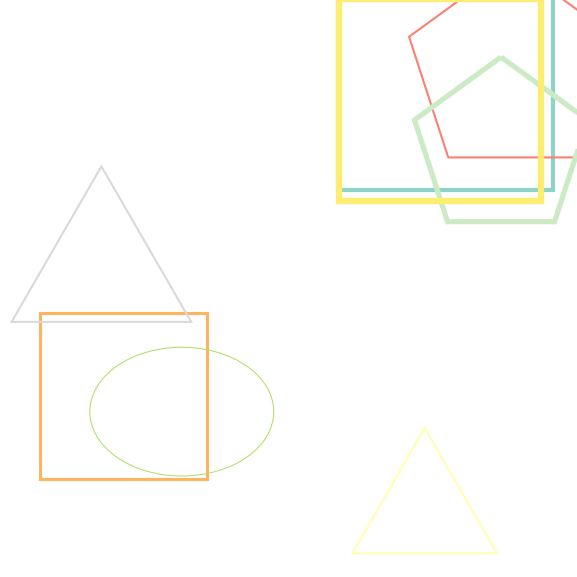[{"shape": "square", "thickness": 2, "radius": 0.93, "center": [0.772, 0.856]}, {"shape": "triangle", "thickness": 1, "radius": 0.72, "center": [0.736, 0.113]}, {"shape": "pentagon", "thickness": 1, "radius": 0.93, "center": [0.886, 0.878]}, {"shape": "square", "thickness": 1.5, "radius": 0.72, "center": [0.214, 0.314]}, {"shape": "oval", "thickness": 0.5, "radius": 0.8, "center": [0.315, 0.286]}, {"shape": "triangle", "thickness": 1, "radius": 0.9, "center": [0.176, 0.532]}, {"shape": "pentagon", "thickness": 2.5, "radius": 0.79, "center": [0.868, 0.743]}, {"shape": "square", "thickness": 3, "radius": 0.87, "center": [0.762, 0.825]}]